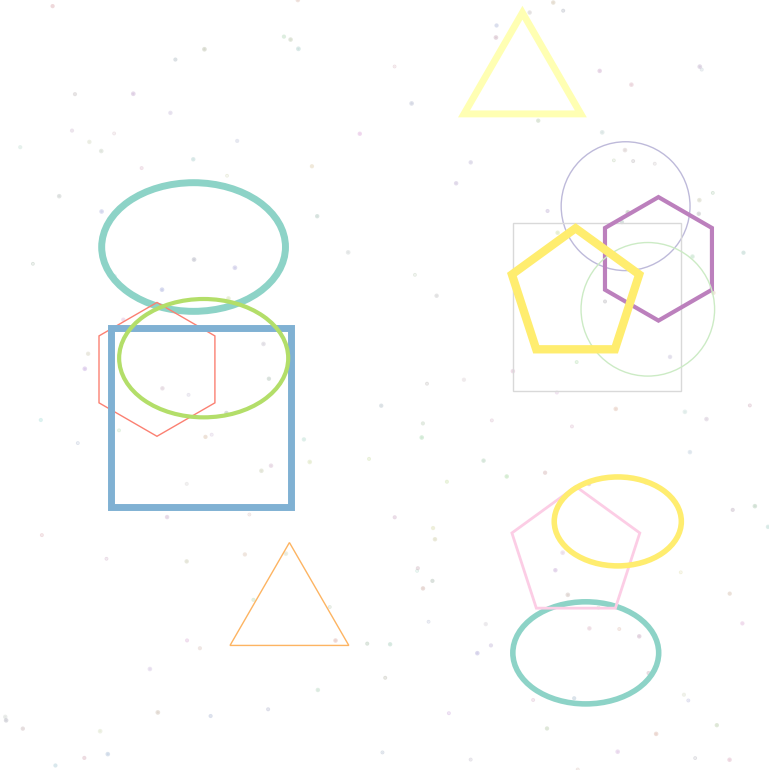[{"shape": "oval", "thickness": 2.5, "radius": 0.6, "center": [0.251, 0.679]}, {"shape": "oval", "thickness": 2, "radius": 0.47, "center": [0.761, 0.152]}, {"shape": "triangle", "thickness": 2.5, "radius": 0.44, "center": [0.678, 0.896]}, {"shape": "circle", "thickness": 0.5, "radius": 0.42, "center": [0.812, 0.732]}, {"shape": "hexagon", "thickness": 0.5, "radius": 0.43, "center": [0.204, 0.52]}, {"shape": "square", "thickness": 2.5, "radius": 0.58, "center": [0.261, 0.458]}, {"shape": "triangle", "thickness": 0.5, "radius": 0.45, "center": [0.376, 0.206]}, {"shape": "oval", "thickness": 1.5, "radius": 0.55, "center": [0.265, 0.535]}, {"shape": "pentagon", "thickness": 1, "radius": 0.44, "center": [0.748, 0.281]}, {"shape": "square", "thickness": 0.5, "radius": 0.54, "center": [0.775, 0.601]}, {"shape": "hexagon", "thickness": 1.5, "radius": 0.4, "center": [0.855, 0.664]}, {"shape": "circle", "thickness": 0.5, "radius": 0.43, "center": [0.841, 0.598]}, {"shape": "oval", "thickness": 2, "radius": 0.41, "center": [0.802, 0.323]}, {"shape": "pentagon", "thickness": 3, "radius": 0.43, "center": [0.747, 0.617]}]